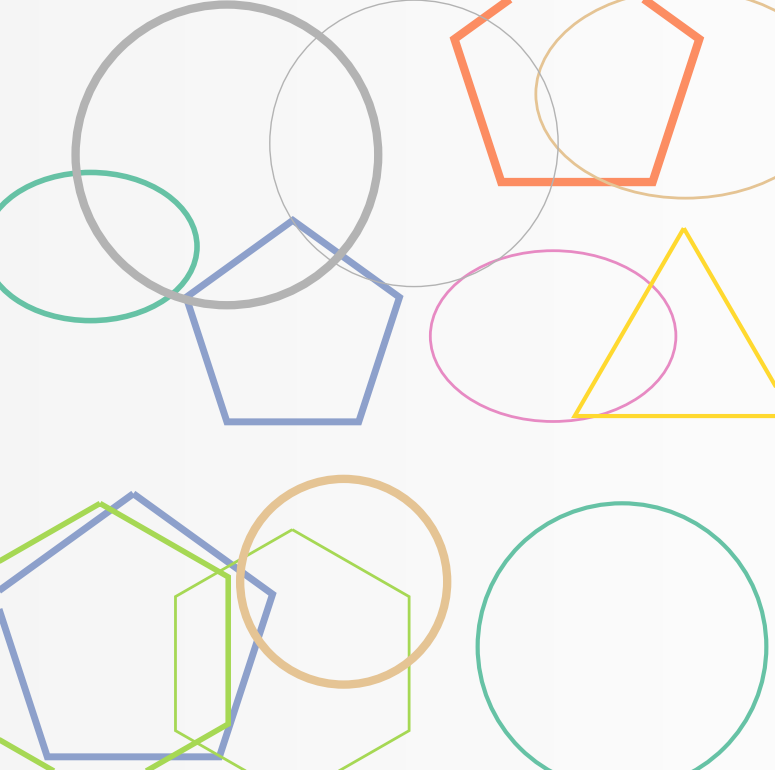[{"shape": "circle", "thickness": 1.5, "radius": 0.93, "center": [0.803, 0.16]}, {"shape": "oval", "thickness": 2, "radius": 0.69, "center": [0.117, 0.68]}, {"shape": "pentagon", "thickness": 3, "radius": 0.83, "center": [0.744, 0.898]}, {"shape": "pentagon", "thickness": 2.5, "radius": 0.94, "center": [0.172, 0.17]}, {"shape": "pentagon", "thickness": 2.5, "radius": 0.72, "center": [0.378, 0.569]}, {"shape": "oval", "thickness": 1, "radius": 0.79, "center": [0.714, 0.564]}, {"shape": "hexagon", "thickness": 1, "radius": 0.87, "center": [0.377, 0.138]}, {"shape": "hexagon", "thickness": 2, "radius": 0.95, "center": [0.129, 0.155]}, {"shape": "triangle", "thickness": 1.5, "radius": 0.81, "center": [0.882, 0.541]}, {"shape": "oval", "thickness": 1, "radius": 0.97, "center": [0.885, 0.878]}, {"shape": "circle", "thickness": 3, "radius": 0.67, "center": [0.443, 0.245]}, {"shape": "circle", "thickness": 0.5, "radius": 0.93, "center": [0.534, 0.814]}, {"shape": "circle", "thickness": 3, "radius": 0.98, "center": [0.293, 0.799]}]